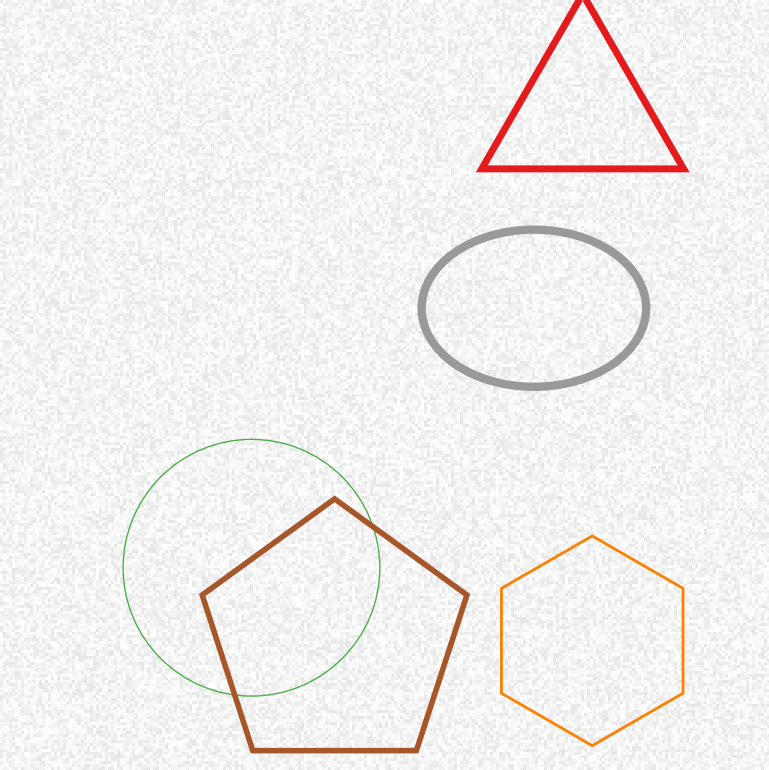[{"shape": "triangle", "thickness": 2.5, "radius": 0.76, "center": [0.757, 0.856]}, {"shape": "circle", "thickness": 0.5, "radius": 0.83, "center": [0.327, 0.263]}, {"shape": "hexagon", "thickness": 1, "radius": 0.68, "center": [0.769, 0.168]}, {"shape": "pentagon", "thickness": 2, "radius": 0.9, "center": [0.435, 0.171]}, {"shape": "oval", "thickness": 3, "radius": 0.73, "center": [0.693, 0.6]}]